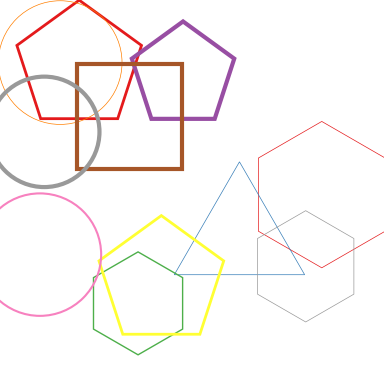[{"shape": "pentagon", "thickness": 2, "radius": 0.85, "center": [0.206, 0.829]}, {"shape": "hexagon", "thickness": 0.5, "radius": 0.95, "center": [0.836, 0.494]}, {"shape": "triangle", "thickness": 0.5, "radius": 0.98, "center": [0.622, 0.384]}, {"shape": "hexagon", "thickness": 1, "radius": 0.67, "center": [0.359, 0.212]}, {"shape": "pentagon", "thickness": 3, "radius": 0.7, "center": [0.475, 0.804]}, {"shape": "circle", "thickness": 0.5, "radius": 0.8, "center": [0.156, 0.837]}, {"shape": "pentagon", "thickness": 2, "radius": 0.85, "center": [0.419, 0.27]}, {"shape": "square", "thickness": 3, "radius": 0.68, "center": [0.336, 0.697]}, {"shape": "circle", "thickness": 1.5, "radius": 0.8, "center": [0.104, 0.339]}, {"shape": "hexagon", "thickness": 0.5, "radius": 0.72, "center": [0.794, 0.308]}, {"shape": "circle", "thickness": 3, "radius": 0.72, "center": [0.115, 0.658]}]